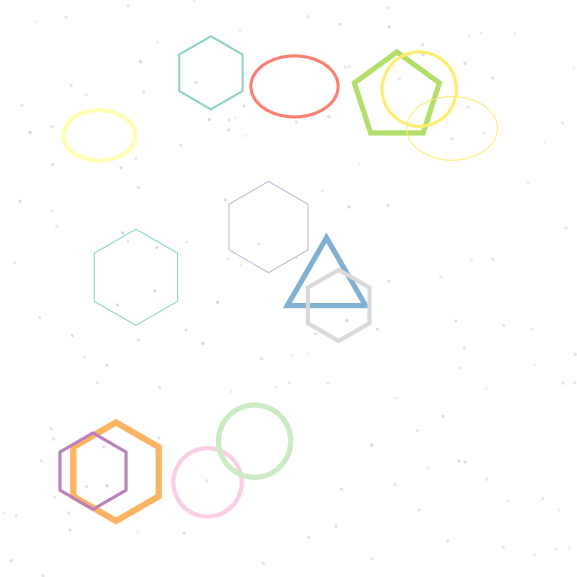[{"shape": "hexagon", "thickness": 0.5, "radius": 0.42, "center": [0.235, 0.519]}, {"shape": "hexagon", "thickness": 1, "radius": 0.32, "center": [0.365, 0.873]}, {"shape": "oval", "thickness": 2, "radius": 0.31, "center": [0.172, 0.765]}, {"shape": "hexagon", "thickness": 0.5, "radius": 0.39, "center": [0.465, 0.606]}, {"shape": "oval", "thickness": 1.5, "radius": 0.38, "center": [0.51, 0.849]}, {"shape": "triangle", "thickness": 2.5, "radius": 0.39, "center": [0.565, 0.509]}, {"shape": "hexagon", "thickness": 3, "radius": 0.43, "center": [0.201, 0.182]}, {"shape": "pentagon", "thickness": 2.5, "radius": 0.39, "center": [0.687, 0.832]}, {"shape": "circle", "thickness": 2, "radius": 0.3, "center": [0.359, 0.164]}, {"shape": "hexagon", "thickness": 2, "radius": 0.31, "center": [0.586, 0.47]}, {"shape": "hexagon", "thickness": 1.5, "radius": 0.33, "center": [0.161, 0.183]}, {"shape": "circle", "thickness": 2.5, "radius": 0.31, "center": [0.441, 0.235]}, {"shape": "circle", "thickness": 1.5, "radius": 0.32, "center": [0.726, 0.845]}, {"shape": "oval", "thickness": 0.5, "radius": 0.39, "center": [0.783, 0.777]}]